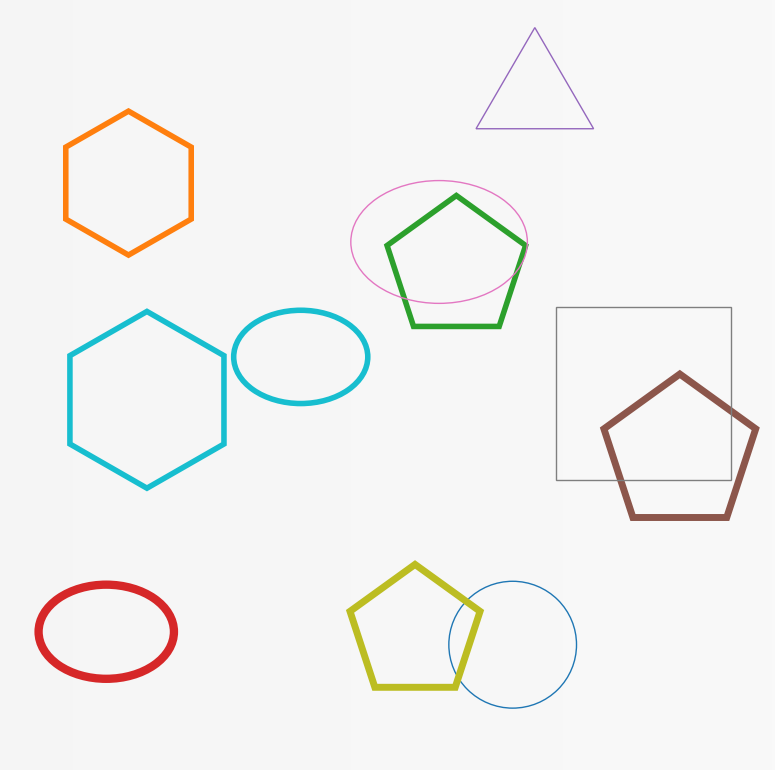[{"shape": "circle", "thickness": 0.5, "radius": 0.41, "center": [0.662, 0.163]}, {"shape": "hexagon", "thickness": 2, "radius": 0.47, "center": [0.166, 0.762]}, {"shape": "pentagon", "thickness": 2, "radius": 0.47, "center": [0.589, 0.652]}, {"shape": "oval", "thickness": 3, "radius": 0.44, "center": [0.137, 0.18]}, {"shape": "triangle", "thickness": 0.5, "radius": 0.44, "center": [0.69, 0.877]}, {"shape": "pentagon", "thickness": 2.5, "radius": 0.51, "center": [0.877, 0.411]}, {"shape": "oval", "thickness": 0.5, "radius": 0.57, "center": [0.567, 0.686]}, {"shape": "square", "thickness": 0.5, "radius": 0.56, "center": [0.831, 0.489]}, {"shape": "pentagon", "thickness": 2.5, "radius": 0.44, "center": [0.536, 0.179]}, {"shape": "oval", "thickness": 2, "radius": 0.43, "center": [0.388, 0.536]}, {"shape": "hexagon", "thickness": 2, "radius": 0.57, "center": [0.19, 0.481]}]